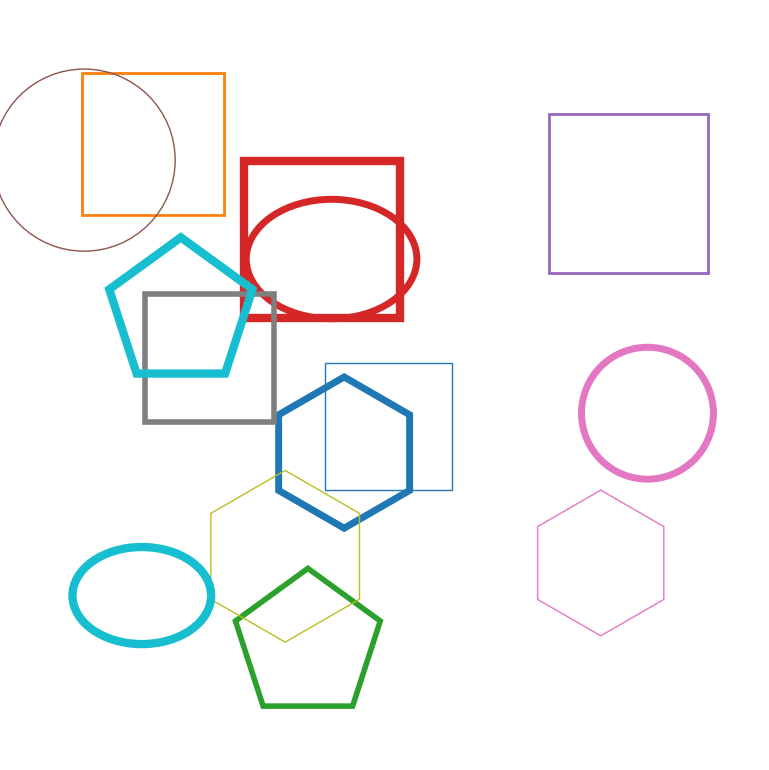[{"shape": "hexagon", "thickness": 2.5, "radius": 0.49, "center": [0.447, 0.412]}, {"shape": "square", "thickness": 0.5, "radius": 0.41, "center": [0.505, 0.446]}, {"shape": "square", "thickness": 1, "radius": 0.46, "center": [0.199, 0.813]}, {"shape": "pentagon", "thickness": 2, "radius": 0.49, "center": [0.4, 0.163]}, {"shape": "square", "thickness": 3, "radius": 0.51, "center": [0.418, 0.689]}, {"shape": "oval", "thickness": 2.5, "radius": 0.55, "center": [0.431, 0.664]}, {"shape": "square", "thickness": 1, "radius": 0.52, "center": [0.816, 0.748]}, {"shape": "circle", "thickness": 0.5, "radius": 0.59, "center": [0.109, 0.792]}, {"shape": "hexagon", "thickness": 0.5, "radius": 0.47, "center": [0.78, 0.269]}, {"shape": "circle", "thickness": 2.5, "radius": 0.43, "center": [0.841, 0.463]}, {"shape": "square", "thickness": 2, "radius": 0.42, "center": [0.272, 0.535]}, {"shape": "hexagon", "thickness": 0.5, "radius": 0.56, "center": [0.37, 0.278]}, {"shape": "oval", "thickness": 3, "radius": 0.45, "center": [0.184, 0.227]}, {"shape": "pentagon", "thickness": 3, "radius": 0.49, "center": [0.235, 0.594]}]